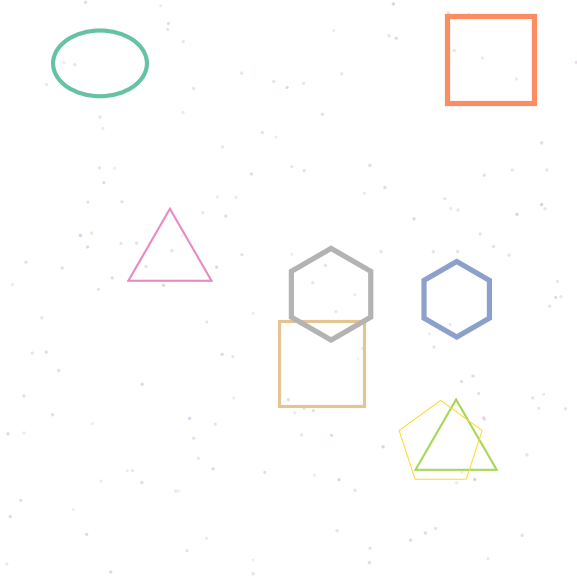[{"shape": "oval", "thickness": 2, "radius": 0.41, "center": [0.173, 0.889]}, {"shape": "square", "thickness": 2.5, "radius": 0.38, "center": [0.849, 0.896]}, {"shape": "hexagon", "thickness": 2.5, "radius": 0.33, "center": [0.791, 0.481]}, {"shape": "triangle", "thickness": 1, "radius": 0.42, "center": [0.294, 0.554]}, {"shape": "triangle", "thickness": 1, "radius": 0.41, "center": [0.79, 0.226]}, {"shape": "pentagon", "thickness": 0.5, "radius": 0.38, "center": [0.763, 0.23]}, {"shape": "square", "thickness": 1.5, "radius": 0.37, "center": [0.557, 0.37]}, {"shape": "hexagon", "thickness": 2.5, "radius": 0.4, "center": [0.573, 0.49]}]